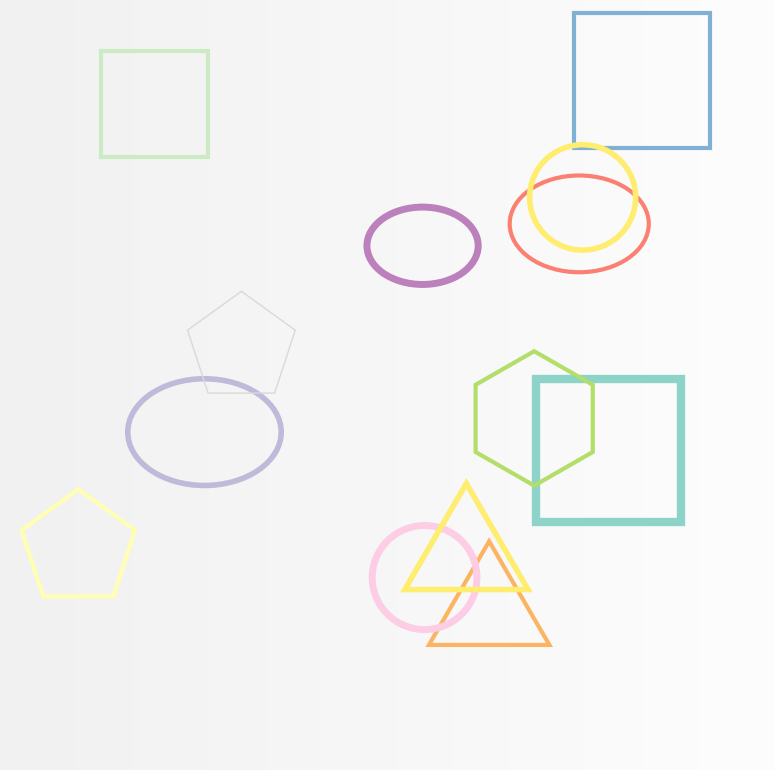[{"shape": "square", "thickness": 3, "radius": 0.47, "center": [0.785, 0.415]}, {"shape": "pentagon", "thickness": 1.5, "radius": 0.38, "center": [0.101, 0.288]}, {"shape": "oval", "thickness": 2, "radius": 0.5, "center": [0.264, 0.439]}, {"shape": "oval", "thickness": 1.5, "radius": 0.45, "center": [0.747, 0.709]}, {"shape": "square", "thickness": 1.5, "radius": 0.44, "center": [0.829, 0.896]}, {"shape": "triangle", "thickness": 1.5, "radius": 0.45, "center": [0.631, 0.207]}, {"shape": "hexagon", "thickness": 1.5, "radius": 0.44, "center": [0.689, 0.457]}, {"shape": "circle", "thickness": 2.5, "radius": 0.34, "center": [0.548, 0.25]}, {"shape": "pentagon", "thickness": 0.5, "radius": 0.37, "center": [0.311, 0.549]}, {"shape": "oval", "thickness": 2.5, "radius": 0.36, "center": [0.545, 0.681]}, {"shape": "square", "thickness": 1.5, "radius": 0.34, "center": [0.199, 0.864]}, {"shape": "triangle", "thickness": 2, "radius": 0.46, "center": [0.602, 0.28]}, {"shape": "circle", "thickness": 2, "radius": 0.34, "center": [0.752, 0.744]}]